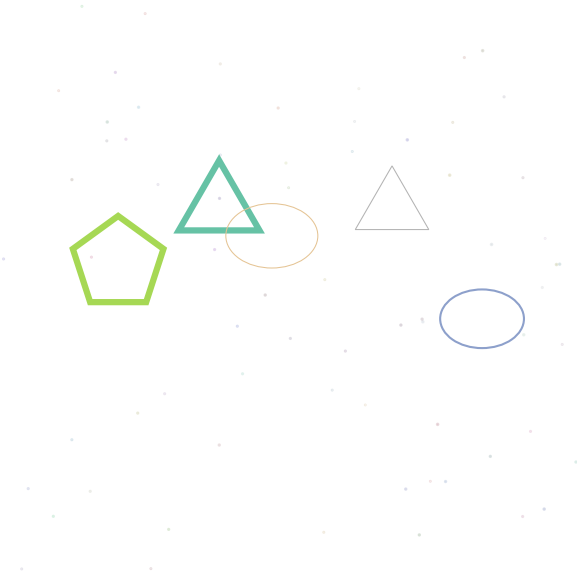[{"shape": "triangle", "thickness": 3, "radius": 0.4, "center": [0.379, 0.64]}, {"shape": "oval", "thickness": 1, "radius": 0.36, "center": [0.835, 0.447]}, {"shape": "pentagon", "thickness": 3, "radius": 0.41, "center": [0.205, 0.543]}, {"shape": "oval", "thickness": 0.5, "radius": 0.4, "center": [0.471, 0.591]}, {"shape": "triangle", "thickness": 0.5, "radius": 0.37, "center": [0.679, 0.638]}]